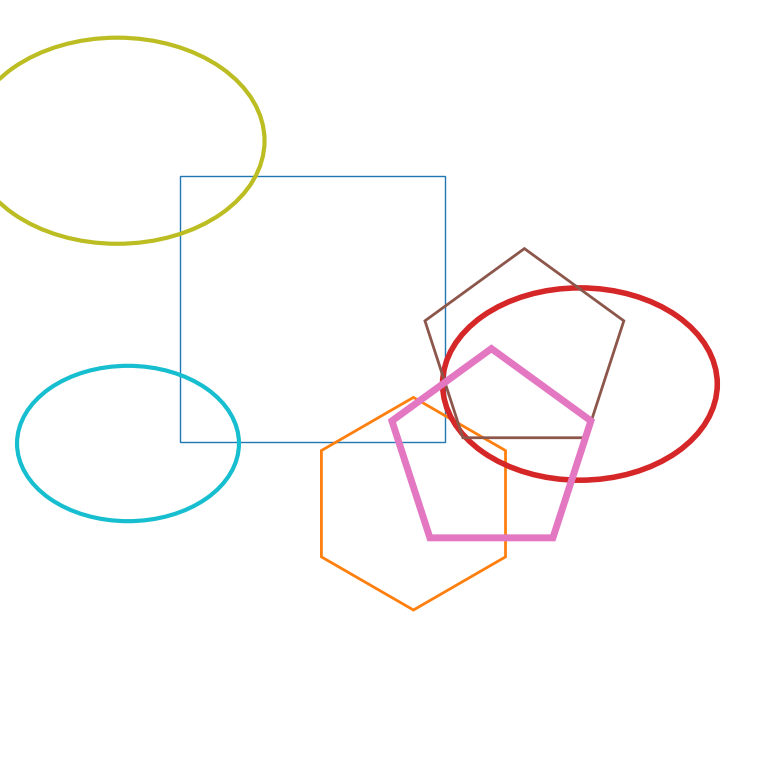[{"shape": "square", "thickness": 0.5, "radius": 0.86, "center": [0.406, 0.599]}, {"shape": "hexagon", "thickness": 1, "radius": 0.69, "center": [0.537, 0.346]}, {"shape": "oval", "thickness": 2, "radius": 0.89, "center": [0.753, 0.501]}, {"shape": "pentagon", "thickness": 1, "radius": 0.68, "center": [0.681, 0.541]}, {"shape": "pentagon", "thickness": 2.5, "radius": 0.68, "center": [0.638, 0.411]}, {"shape": "oval", "thickness": 1.5, "radius": 0.96, "center": [0.152, 0.817]}, {"shape": "oval", "thickness": 1.5, "radius": 0.72, "center": [0.166, 0.424]}]